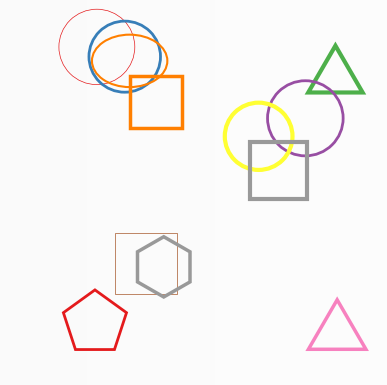[{"shape": "circle", "thickness": 0.5, "radius": 0.49, "center": [0.25, 0.878]}, {"shape": "pentagon", "thickness": 2, "radius": 0.43, "center": [0.245, 0.161]}, {"shape": "circle", "thickness": 2, "radius": 0.46, "center": [0.322, 0.853]}, {"shape": "triangle", "thickness": 3, "radius": 0.41, "center": [0.866, 0.8]}, {"shape": "circle", "thickness": 2, "radius": 0.49, "center": [0.788, 0.693]}, {"shape": "oval", "thickness": 1.5, "radius": 0.49, "center": [0.335, 0.842]}, {"shape": "square", "thickness": 2.5, "radius": 0.34, "center": [0.402, 0.734]}, {"shape": "circle", "thickness": 3, "radius": 0.44, "center": [0.667, 0.646]}, {"shape": "square", "thickness": 0.5, "radius": 0.4, "center": [0.377, 0.315]}, {"shape": "triangle", "thickness": 2.5, "radius": 0.43, "center": [0.87, 0.136]}, {"shape": "hexagon", "thickness": 2.5, "radius": 0.39, "center": [0.423, 0.307]}, {"shape": "square", "thickness": 3, "radius": 0.37, "center": [0.719, 0.558]}]